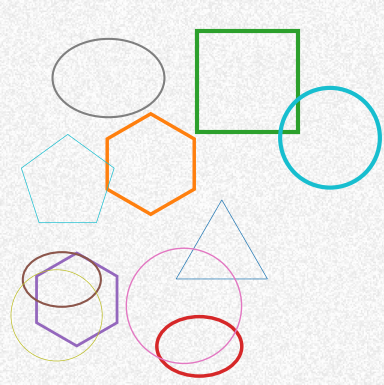[{"shape": "triangle", "thickness": 0.5, "radius": 0.68, "center": [0.576, 0.344]}, {"shape": "hexagon", "thickness": 2.5, "radius": 0.65, "center": [0.391, 0.574]}, {"shape": "square", "thickness": 3, "radius": 0.65, "center": [0.643, 0.789]}, {"shape": "oval", "thickness": 2.5, "radius": 0.55, "center": [0.518, 0.1]}, {"shape": "hexagon", "thickness": 2, "radius": 0.6, "center": [0.199, 0.222]}, {"shape": "oval", "thickness": 1.5, "radius": 0.51, "center": [0.161, 0.274]}, {"shape": "circle", "thickness": 1, "radius": 0.75, "center": [0.478, 0.206]}, {"shape": "oval", "thickness": 1.5, "radius": 0.73, "center": [0.282, 0.797]}, {"shape": "circle", "thickness": 0.5, "radius": 0.59, "center": [0.147, 0.181]}, {"shape": "pentagon", "thickness": 0.5, "radius": 0.63, "center": [0.176, 0.524]}, {"shape": "circle", "thickness": 3, "radius": 0.65, "center": [0.857, 0.642]}]